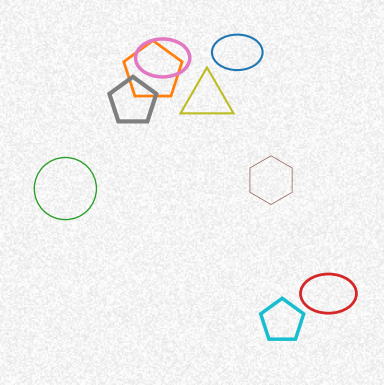[{"shape": "oval", "thickness": 1.5, "radius": 0.33, "center": [0.616, 0.864]}, {"shape": "pentagon", "thickness": 2, "radius": 0.4, "center": [0.397, 0.815]}, {"shape": "circle", "thickness": 1, "radius": 0.4, "center": [0.17, 0.51]}, {"shape": "oval", "thickness": 2, "radius": 0.36, "center": [0.853, 0.237]}, {"shape": "hexagon", "thickness": 0.5, "radius": 0.32, "center": [0.704, 0.532]}, {"shape": "oval", "thickness": 2.5, "radius": 0.35, "center": [0.423, 0.849]}, {"shape": "pentagon", "thickness": 3, "radius": 0.32, "center": [0.345, 0.736]}, {"shape": "triangle", "thickness": 1.5, "radius": 0.4, "center": [0.538, 0.745]}, {"shape": "pentagon", "thickness": 2.5, "radius": 0.29, "center": [0.733, 0.167]}]